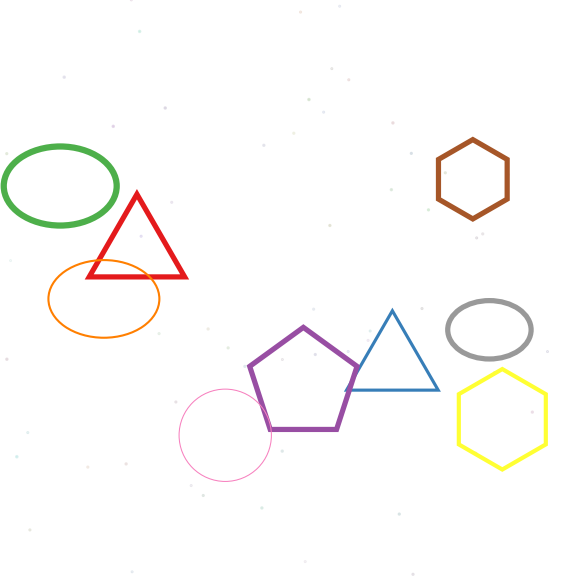[{"shape": "triangle", "thickness": 2.5, "radius": 0.48, "center": [0.237, 0.567]}, {"shape": "triangle", "thickness": 1.5, "radius": 0.46, "center": [0.679, 0.369]}, {"shape": "oval", "thickness": 3, "radius": 0.49, "center": [0.104, 0.677]}, {"shape": "pentagon", "thickness": 2.5, "radius": 0.49, "center": [0.525, 0.335]}, {"shape": "oval", "thickness": 1, "radius": 0.48, "center": [0.18, 0.482]}, {"shape": "hexagon", "thickness": 2, "radius": 0.43, "center": [0.87, 0.273]}, {"shape": "hexagon", "thickness": 2.5, "radius": 0.34, "center": [0.819, 0.689]}, {"shape": "circle", "thickness": 0.5, "radius": 0.4, "center": [0.39, 0.245]}, {"shape": "oval", "thickness": 2.5, "radius": 0.36, "center": [0.847, 0.428]}]